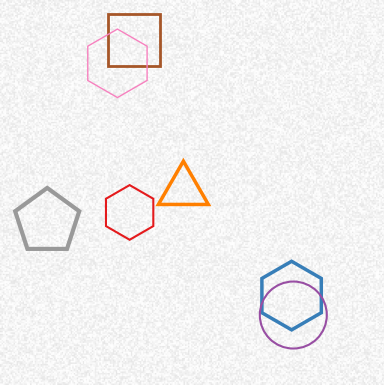[{"shape": "hexagon", "thickness": 1.5, "radius": 0.36, "center": [0.337, 0.448]}, {"shape": "hexagon", "thickness": 2.5, "radius": 0.45, "center": [0.757, 0.232]}, {"shape": "circle", "thickness": 1.5, "radius": 0.43, "center": [0.762, 0.182]}, {"shape": "triangle", "thickness": 2.5, "radius": 0.37, "center": [0.476, 0.506]}, {"shape": "square", "thickness": 2, "radius": 0.34, "center": [0.347, 0.896]}, {"shape": "hexagon", "thickness": 1, "radius": 0.44, "center": [0.305, 0.836]}, {"shape": "pentagon", "thickness": 3, "radius": 0.44, "center": [0.123, 0.424]}]